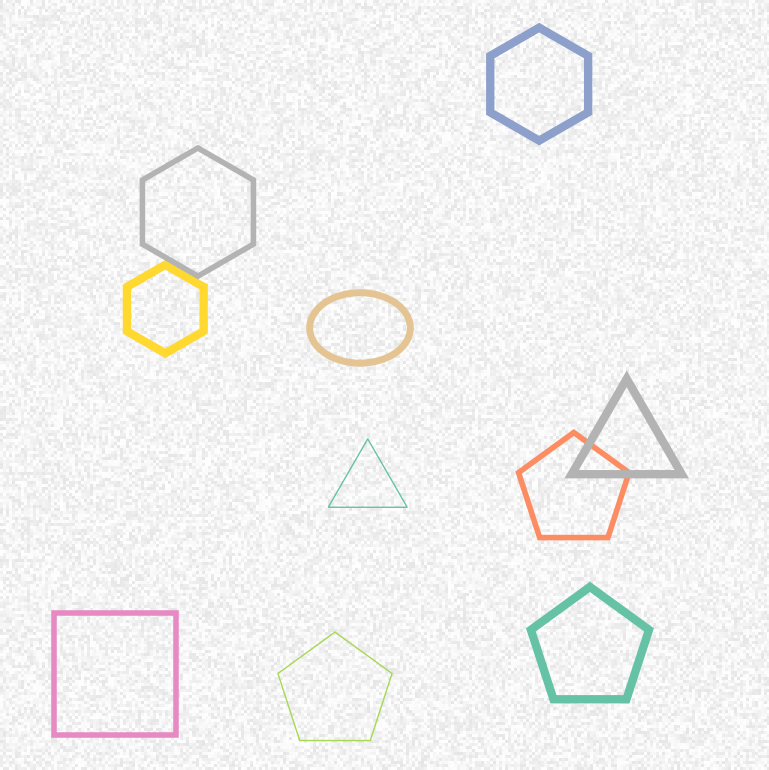[{"shape": "triangle", "thickness": 0.5, "radius": 0.3, "center": [0.478, 0.371]}, {"shape": "pentagon", "thickness": 3, "radius": 0.4, "center": [0.766, 0.157]}, {"shape": "pentagon", "thickness": 2, "radius": 0.38, "center": [0.745, 0.363]}, {"shape": "hexagon", "thickness": 3, "radius": 0.37, "center": [0.7, 0.891]}, {"shape": "square", "thickness": 2, "radius": 0.4, "center": [0.15, 0.124]}, {"shape": "pentagon", "thickness": 0.5, "radius": 0.39, "center": [0.435, 0.101]}, {"shape": "hexagon", "thickness": 3, "radius": 0.29, "center": [0.215, 0.599]}, {"shape": "oval", "thickness": 2.5, "radius": 0.33, "center": [0.468, 0.574]}, {"shape": "triangle", "thickness": 3, "radius": 0.41, "center": [0.814, 0.425]}, {"shape": "hexagon", "thickness": 2, "radius": 0.42, "center": [0.257, 0.725]}]